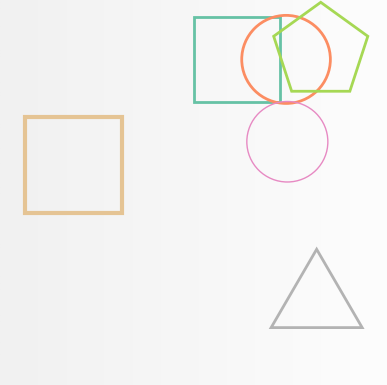[{"shape": "square", "thickness": 2, "radius": 0.55, "center": [0.612, 0.845]}, {"shape": "circle", "thickness": 2, "radius": 0.57, "center": [0.738, 0.846]}, {"shape": "circle", "thickness": 1, "radius": 0.52, "center": [0.742, 0.632]}, {"shape": "pentagon", "thickness": 2, "radius": 0.64, "center": [0.828, 0.866]}, {"shape": "square", "thickness": 3, "radius": 0.62, "center": [0.191, 0.571]}, {"shape": "triangle", "thickness": 2, "radius": 0.68, "center": [0.817, 0.217]}]